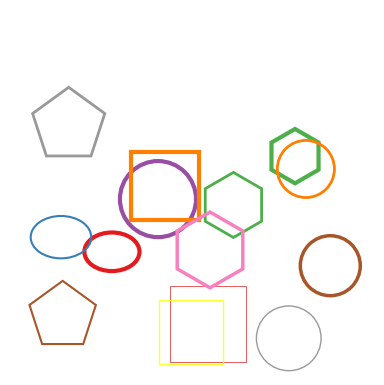[{"shape": "oval", "thickness": 3, "radius": 0.36, "center": [0.291, 0.346]}, {"shape": "square", "thickness": 0.5, "radius": 0.49, "center": [0.54, 0.158]}, {"shape": "oval", "thickness": 1.5, "radius": 0.39, "center": [0.158, 0.384]}, {"shape": "hexagon", "thickness": 2, "radius": 0.42, "center": [0.606, 0.468]}, {"shape": "hexagon", "thickness": 3, "radius": 0.35, "center": [0.766, 0.594]}, {"shape": "circle", "thickness": 3, "radius": 0.49, "center": [0.41, 0.483]}, {"shape": "circle", "thickness": 2, "radius": 0.37, "center": [0.794, 0.561]}, {"shape": "square", "thickness": 3, "radius": 0.44, "center": [0.429, 0.517]}, {"shape": "square", "thickness": 1, "radius": 0.42, "center": [0.497, 0.138]}, {"shape": "circle", "thickness": 2.5, "radius": 0.39, "center": [0.858, 0.31]}, {"shape": "pentagon", "thickness": 1.5, "radius": 0.45, "center": [0.163, 0.18]}, {"shape": "hexagon", "thickness": 2.5, "radius": 0.49, "center": [0.545, 0.351]}, {"shape": "pentagon", "thickness": 2, "radius": 0.49, "center": [0.178, 0.675]}, {"shape": "circle", "thickness": 1, "radius": 0.42, "center": [0.75, 0.121]}]